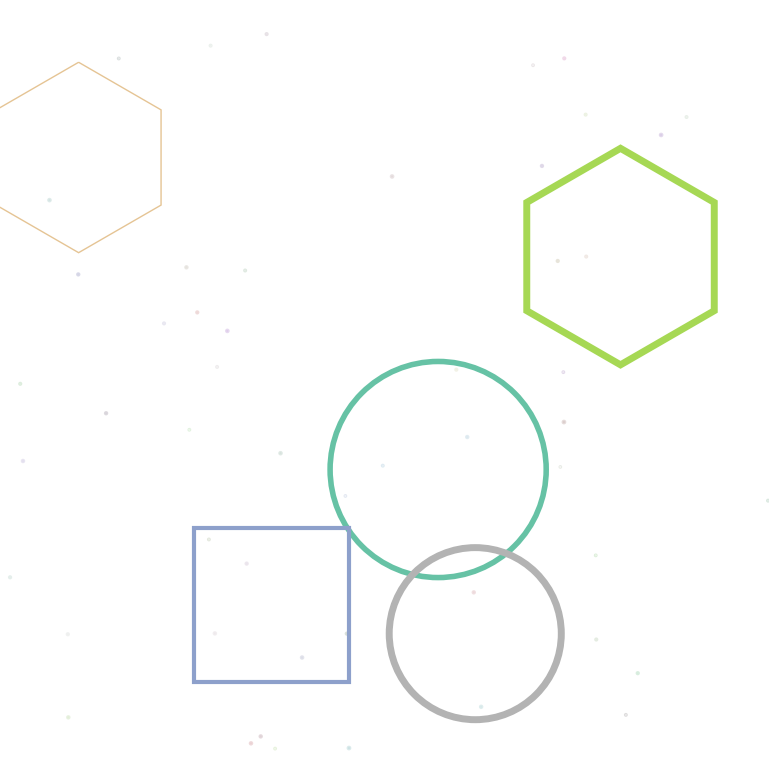[{"shape": "circle", "thickness": 2, "radius": 0.7, "center": [0.569, 0.39]}, {"shape": "square", "thickness": 1.5, "radius": 0.5, "center": [0.353, 0.215]}, {"shape": "hexagon", "thickness": 2.5, "radius": 0.7, "center": [0.806, 0.667]}, {"shape": "hexagon", "thickness": 0.5, "radius": 0.62, "center": [0.102, 0.795]}, {"shape": "circle", "thickness": 2.5, "radius": 0.56, "center": [0.617, 0.177]}]